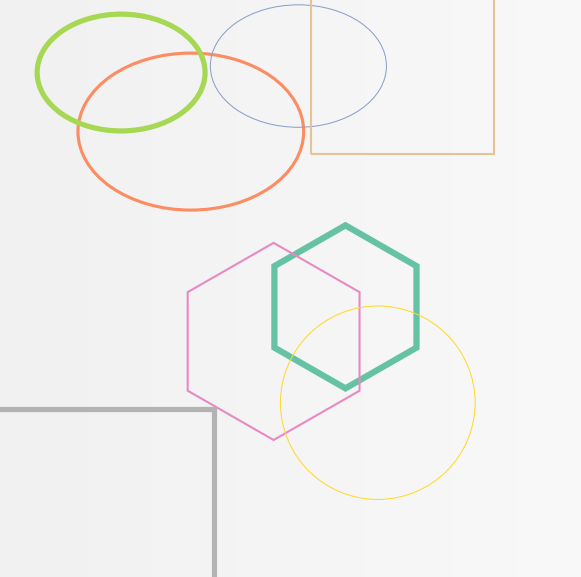[{"shape": "hexagon", "thickness": 3, "radius": 0.71, "center": [0.594, 0.468]}, {"shape": "oval", "thickness": 1.5, "radius": 0.97, "center": [0.328, 0.771]}, {"shape": "oval", "thickness": 0.5, "radius": 0.76, "center": [0.513, 0.885]}, {"shape": "hexagon", "thickness": 1, "radius": 0.85, "center": [0.471, 0.408]}, {"shape": "oval", "thickness": 2.5, "radius": 0.72, "center": [0.208, 0.874]}, {"shape": "circle", "thickness": 0.5, "radius": 0.84, "center": [0.65, 0.302]}, {"shape": "square", "thickness": 1, "radius": 0.79, "center": [0.692, 0.89]}, {"shape": "square", "thickness": 2.5, "radius": 0.94, "center": [0.179, 0.102]}]